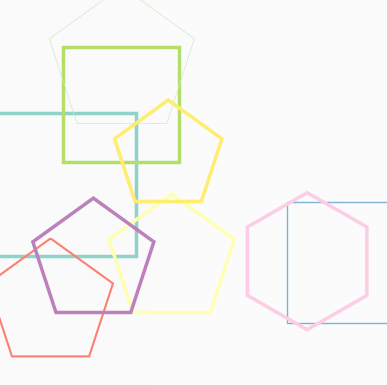[{"shape": "square", "thickness": 2.5, "radius": 0.93, "center": [0.166, 0.522]}, {"shape": "pentagon", "thickness": 2.5, "radius": 0.85, "center": [0.443, 0.326]}, {"shape": "pentagon", "thickness": 1.5, "radius": 0.85, "center": [0.13, 0.211]}, {"shape": "square", "thickness": 1, "radius": 0.79, "center": [0.897, 0.319]}, {"shape": "square", "thickness": 2.5, "radius": 0.75, "center": [0.311, 0.728]}, {"shape": "hexagon", "thickness": 2.5, "radius": 0.89, "center": [0.793, 0.322]}, {"shape": "pentagon", "thickness": 2.5, "radius": 0.82, "center": [0.241, 0.321]}, {"shape": "pentagon", "thickness": 0.5, "radius": 0.98, "center": [0.315, 0.838]}, {"shape": "pentagon", "thickness": 2.5, "radius": 0.73, "center": [0.434, 0.595]}]